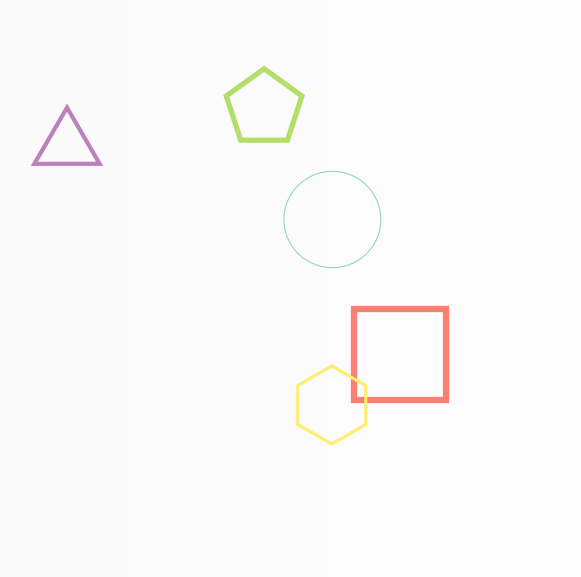[{"shape": "circle", "thickness": 0.5, "radius": 0.42, "center": [0.572, 0.619]}, {"shape": "square", "thickness": 3, "radius": 0.4, "center": [0.688, 0.385]}, {"shape": "pentagon", "thickness": 2.5, "radius": 0.34, "center": [0.454, 0.812]}, {"shape": "triangle", "thickness": 2, "radius": 0.32, "center": [0.115, 0.748]}, {"shape": "hexagon", "thickness": 1.5, "radius": 0.34, "center": [0.571, 0.298]}]